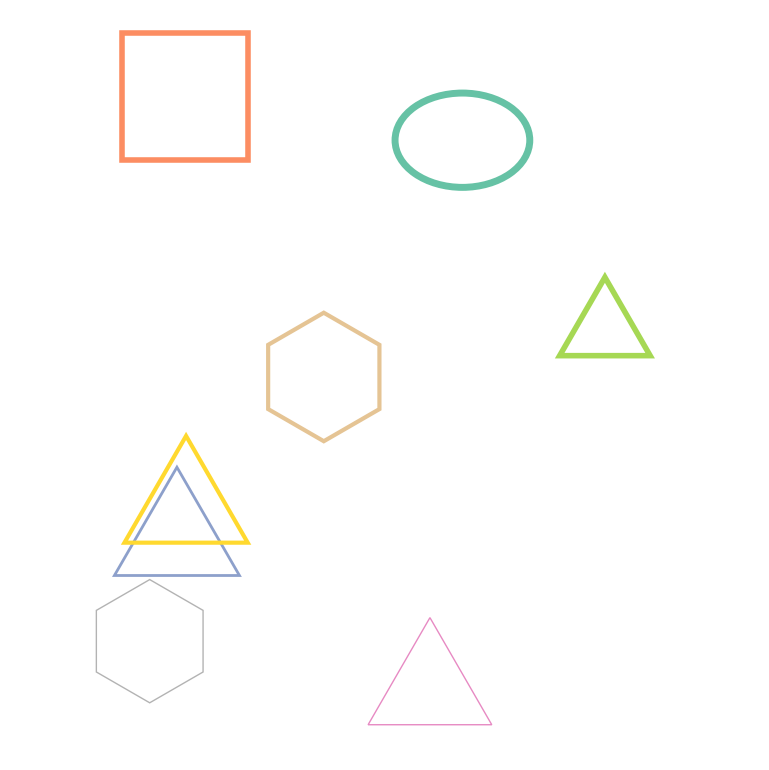[{"shape": "oval", "thickness": 2.5, "radius": 0.44, "center": [0.601, 0.818]}, {"shape": "square", "thickness": 2, "radius": 0.41, "center": [0.24, 0.875]}, {"shape": "triangle", "thickness": 1, "radius": 0.47, "center": [0.23, 0.299]}, {"shape": "triangle", "thickness": 0.5, "radius": 0.46, "center": [0.558, 0.105]}, {"shape": "triangle", "thickness": 2, "radius": 0.34, "center": [0.786, 0.572]}, {"shape": "triangle", "thickness": 1.5, "radius": 0.46, "center": [0.242, 0.341]}, {"shape": "hexagon", "thickness": 1.5, "radius": 0.42, "center": [0.421, 0.51]}, {"shape": "hexagon", "thickness": 0.5, "radius": 0.4, "center": [0.194, 0.167]}]